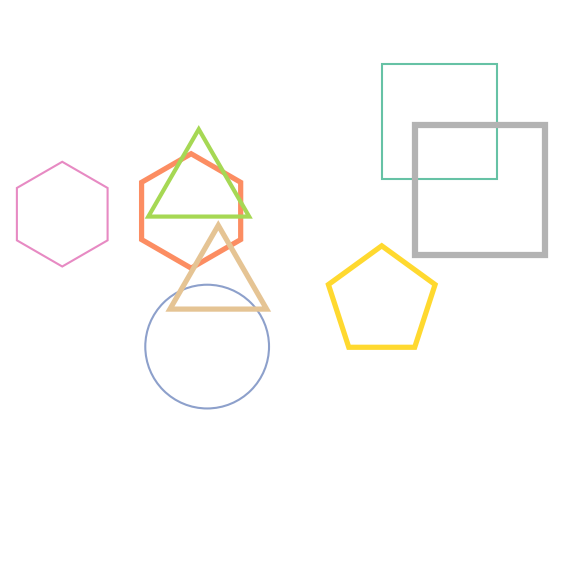[{"shape": "square", "thickness": 1, "radius": 0.5, "center": [0.761, 0.789]}, {"shape": "hexagon", "thickness": 2.5, "radius": 0.5, "center": [0.331, 0.634]}, {"shape": "circle", "thickness": 1, "radius": 0.54, "center": [0.359, 0.399]}, {"shape": "hexagon", "thickness": 1, "radius": 0.45, "center": [0.108, 0.628]}, {"shape": "triangle", "thickness": 2, "radius": 0.5, "center": [0.344, 0.675]}, {"shape": "pentagon", "thickness": 2.5, "radius": 0.49, "center": [0.661, 0.476]}, {"shape": "triangle", "thickness": 2.5, "radius": 0.48, "center": [0.378, 0.512]}, {"shape": "square", "thickness": 3, "radius": 0.56, "center": [0.831, 0.67]}]